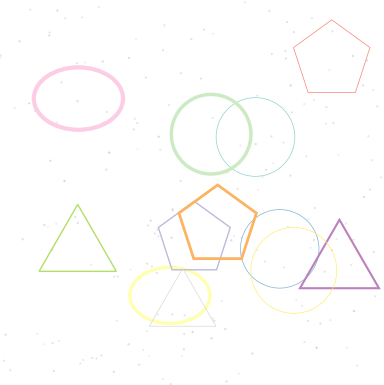[{"shape": "circle", "thickness": 0.5, "radius": 0.51, "center": [0.664, 0.644]}, {"shape": "oval", "thickness": 2.5, "radius": 0.52, "center": [0.441, 0.233]}, {"shape": "pentagon", "thickness": 1, "radius": 0.49, "center": [0.505, 0.379]}, {"shape": "pentagon", "thickness": 0.5, "radius": 0.52, "center": [0.862, 0.844]}, {"shape": "circle", "thickness": 0.5, "radius": 0.51, "center": [0.727, 0.354]}, {"shape": "pentagon", "thickness": 2, "radius": 0.53, "center": [0.565, 0.414]}, {"shape": "triangle", "thickness": 1, "radius": 0.58, "center": [0.202, 0.353]}, {"shape": "oval", "thickness": 3, "radius": 0.58, "center": [0.204, 0.744]}, {"shape": "triangle", "thickness": 0.5, "radius": 0.5, "center": [0.474, 0.203]}, {"shape": "triangle", "thickness": 1.5, "radius": 0.59, "center": [0.882, 0.311]}, {"shape": "circle", "thickness": 2.5, "radius": 0.52, "center": [0.548, 0.651]}, {"shape": "circle", "thickness": 0.5, "radius": 0.56, "center": [0.763, 0.298]}]